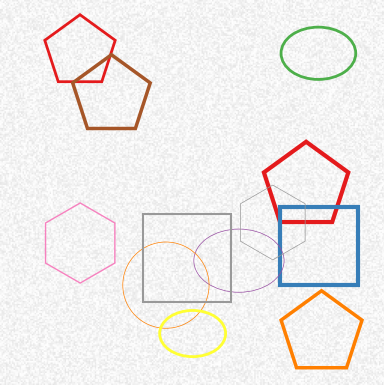[{"shape": "pentagon", "thickness": 3, "radius": 0.58, "center": [0.795, 0.517]}, {"shape": "pentagon", "thickness": 2, "radius": 0.48, "center": [0.208, 0.866]}, {"shape": "square", "thickness": 3, "radius": 0.51, "center": [0.829, 0.361]}, {"shape": "oval", "thickness": 2, "radius": 0.49, "center": [0.827, 0.862]}, {"shape": "oval", "thickness": 0.5, "radius": 0.59, "center": [0.621, 0.323]}, {"shape": "pentagon", "thickness": 2.5, "radius": 0.55, "center": [0.835, 0.134]}, {"shape": "circle", "thickness": 0.5, "radius": 0.56, "center": [0.431, 0.259]}, {"shape": "oval", "thickness": 2, "radius": 0.43, "center": [0.5, 0.134]}, {"shape": "pentagon", "thickness": 2.5, "radius": 0.53, "center": [0.289, 0.752]}, {"shape": "hexagon", "thickness": 1, "radius": 0.52, "center": [0.208, 0.369]}, {"shape": "hexagon", "thickness": 0.5, "radius": 0.49, "center": [0.709, 0.422]}, {"shape": "square", "thickness": 1.5, "radius": 0.57, "center": [0.485, 0.33]}]